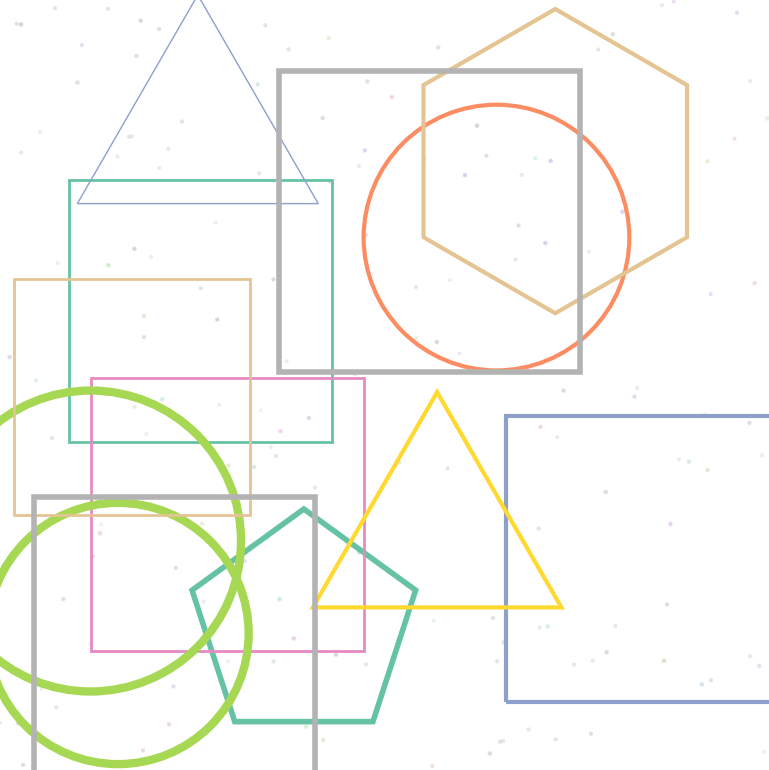[{"shape": "square", "thickness": 1, "radius": 0.85, "center": [0.26, 0.596]}, {"shape": "pentagon", "thickness": 2, "radius": 0.76, "center": [0.395, 0.186]}, {"shape": "circle", "thickness": 1.5, "radius": 0.86, "center": [0.645, 0.691]}, {"shape": "square", "thickness": 1.5, "radius": 0.93, "center": [0.843, 0.274]}, {"shape": "triangle", "thickness": 0.5, "radius": 0.9, "center": [0.257, 0.826]}, {"shape": "square", "thickness": 1, "radius": 0.89, "center": [0.296, 0.332]}, {"shape": "circle", "thickness": 3, "radius": 0.98, "center": [0.118, 0.297]}, {"shape": "circle", "thickness": 3, "radius": 0.85, "center": [0.153, 0.177]}, {"shape": "triangle", "thickness": 1.5, "radius": 0.93, "center": [0.568, 0.304]}, {"shape": "square", "thickness": 1, "radius": 0.77, "center": [0.172, 0.485]}, {"shape": "hexagon", "thickness": 1.5, "radius": 0.99, "center": [0.721, 0.791]}, {"shape": "square", "thickness": 2, "radius": 0.98, "center": [0.558, 0.713]}, {"shape": "square", "thickness": 2, "radius": 0.91, "center": [0.226, 0.171]}]